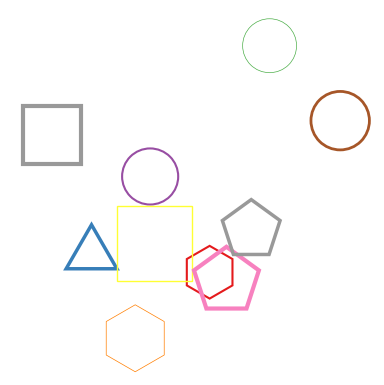[{"shape": "hexagon", "thickness": 1.5, "radius": 0.34, "center": [0.545, 0.293]}, {"shape": "triangle", "thickness": 2.5, "radius": 0.38, "center": [0.238, 0.34]}, {"shape": "circle", "thickness": 0.5, "radius": 0.35, "center": [0.7, 0.881]}, {"shape": "circle", "thickness": 1.5, "radius": 0.36, "center": [0.39, 0.542]}, {"shape": "hexagon", "thickness": 0.5, "radius": 0.43, "center": [0.351, 0.121]}, {"shape": "square", "thickness": 1, "radius": 0.49, "center": [0.402, 0.367]}, {"shape": "circle", "thickness": 2, "radius": 0.38, "center": [0.884, 0.687]}, {"shape": "pentagon", "thickness": 3, "radius": 0.44, "center": [0.588, 0.27]}, {"shape": "pentagon", "thickness": 2.5, "radius": 0.39, "center": [0.653, 0.403]}, {"shape": "square", "thickness": 3, "radius": 0.38, "center": [0.135, 0.649]}]